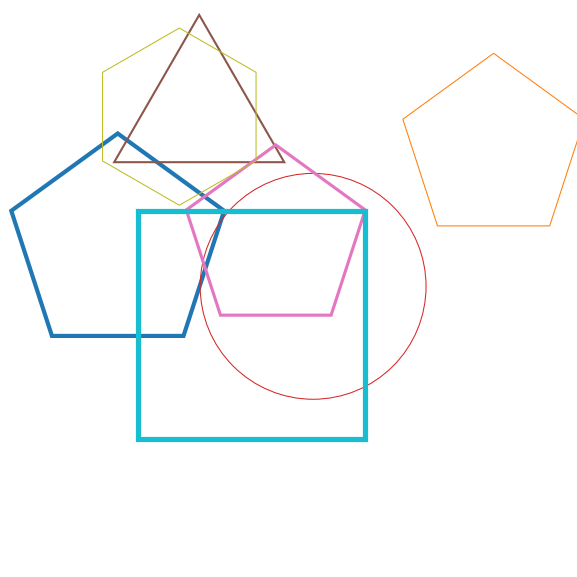[{"shape": "pentagon", "thickness": 2, "radius": 0.97, "center": [0.204, 0.574]}, {"shape": "pentagon", "thickness": 0.5, "radius": 0.83, "center": [0.855, 0.742]}, {"shape": "circle", "thickness": 0.5, "radius": 0.98, "center": [0.542, 0.503]}, {"shape": "triangle", "thickness": 1, "radius": 0.85, "center": [0.345, 0.803]}, {"shape": "pentagon", "thickness": 1.5, "radius": 0.81, "center": [0.478, 0.585]}, {"shape": "hexagon", "thickness": 0.5, "radius": 0.77, "center": [0.31, 0.797]}, {"shape": "square", "thickness": 2.5, "radius": 0.98, "center": [0.436, 0.436]}]